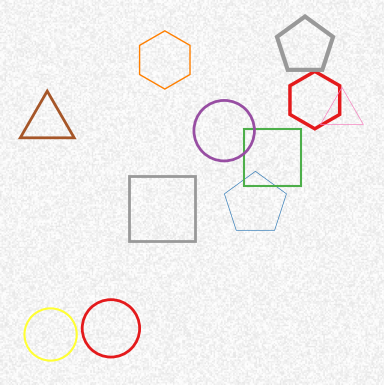[{"shape": "circle", "thickness": 2, "radius": 0.37, "center": [0.288, 0.147]}, {"shape": "hexagon", "thickness": 2.5, "radius": 0.37, "center": [0.818, 0.74]}, {"shape": "pentagon", "thickness": 0.5, "radius": 0.42, "center": [0.663, 0.47]}, {"shape": "square", "thickness": 1.5, "radius": 0.37, "center": [0.707, 0.591]}, {"shape": "circle", "thickness": 2, "radius": 0.39, "center": [0.582, 0.661]}, {"shape": "hexagon", "thickness": 1, "radius": 0.38, "center": [0.428, 0.844]}, {"shape": "circle", "thickness": 1.5, "radius": 0.34, "center": [0.131, 0.131]}, {"shape": "triangle", "thickness": 2, "radius": 0.4, "center": [0.123, 0.682]}, {"shape": "triangle", "thickness": 0.5, "radius": 0.32, "center": [0.888, 0.709]}, {"shape": "pentagon", "thickness": 3, "radius": 0.38, "center": [0.792, 0.881]}, {"shape": "square", "thickness": 2, "radius": 0.43, "center": [0.42, 0.458]}]